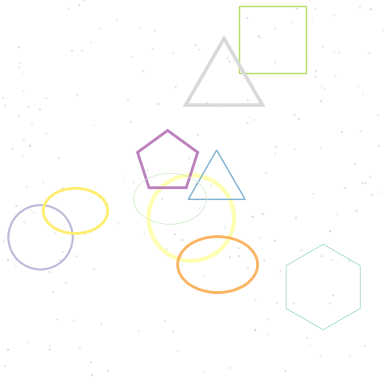[{"shape": "hexagon", "thickness": 0.5, "radius": 0.56, "center": [0.839, 0.254]}, {"shape": "circle", "thickness": 3, "radius": 0.56, "center": [0.497, 0.434]}, {"shape": "circle", "thickness": 1.5, "radius": 0.42, "center": [0.105, 0.384]}, {"shape": "triangle", "thickness": 1, "radius": 0.43, "center": [0.563, 0.525]}, {"shape": "oval", "thickness": 2, "radius": 0.52, "center": [0.565, 0.313]}, {"shape": "square", "thickness": 1, "radius": 0.44, "center": [0.707, 0.898]}, {"shape": "triangle", "thickness": 2.5, "radius": 0.58, "center": [0.582, 0.785]}, {"shape": "pentagon", "thickness": 2, "radius": 0.41, "center": [0.435, 0.579]}, {"shape": "oval", "thickness": 0.5, "radius": 0.47, "center": [0.441, 0.484]}, {"shape": "oval", "thickness": 2, "radius": 0.42, "center": [0.196, 0.452]}]